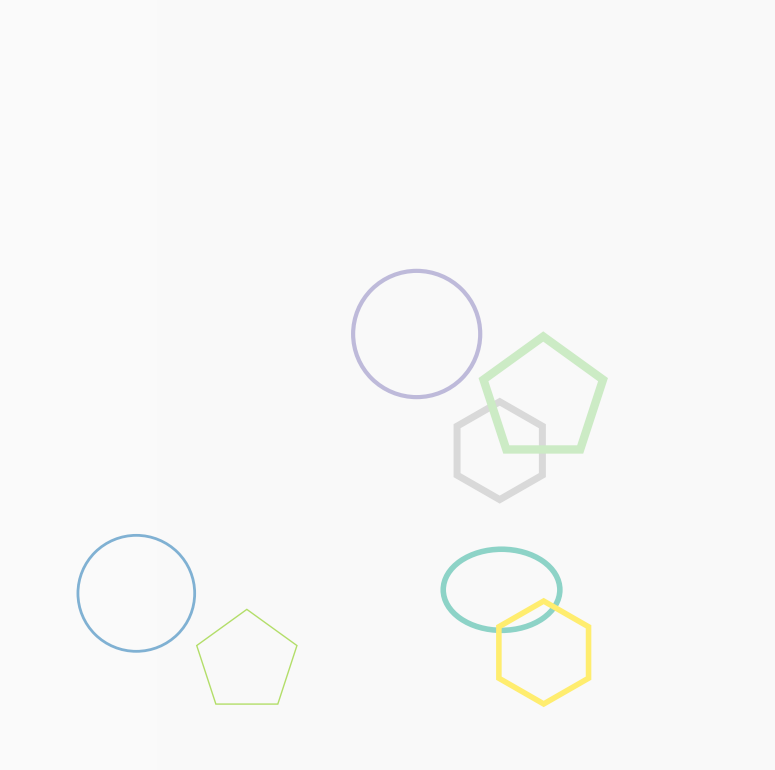[{"shape": "oval", "thickness": 2, "radius": 0.38, "center": [0.647, 0.234]}, {"shape": "circle", "thickness": 1.5, "radius": 0.41, "center": [0.538, 0.566]}, {"shape": "circle", "thickness": 1, "radius": 0.38, "center": [0.176, 0.229]}, {"shape": "pentagon", "thickness": 0.5, "radius": 0.34, "center": [0.318, 0.141]}, {"shape": "hexagon", "thickness": 2.5, "radius": 0.32, "center": [0.645, 0.415]}, {"shape": "pentagon", "thickness": 3, "radius": 0.41, "center": [0.701, 0.482]}, {"shape": "hexagon", "thickness": 2, "radius": 0.33, "center": [0.702, 0.153]}]